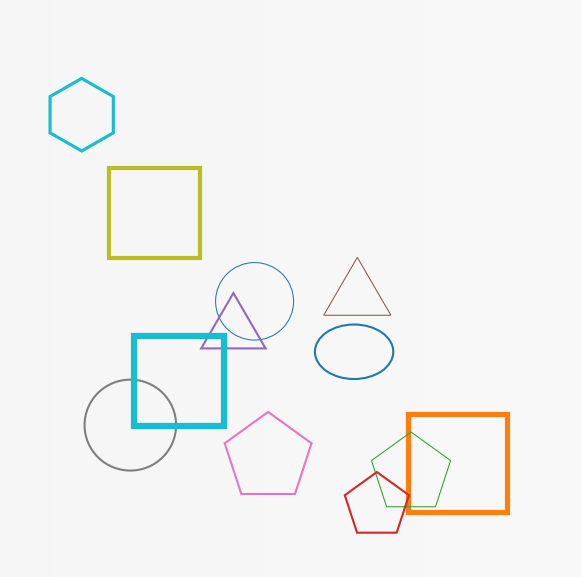[{"shape": "oval", "thickness": 1, "radius": 0.34, "center": [0.609, 0.39]}, {"shape": "circle", "thickness": 0.5, "radius": 0.34, "center": [0.438, 0.477]}, {"shape": "square", "thickness": 2.5, "radius": 0.43, "center": [0.787, 0.197]}, {"shape": "pentagon", "thickness": 0.5, "radius": 0.36, "center": [0.707, 0.18]}, {"shape": "pentagon", "thickness": 1, "radius": 0.29, "center": [0.648, 0.124]}, {"shape": "triangle", "thickness": 1, "radius": 0.32, "center": [0.402, 0.428]}, {"shape": "triangle", "thickness": 0.5, "radius": 0.33, "center": [0.615, 0.487]}, {"shape": "pentagon", "thickness": 1, "radius": 0.39, "center": [0.461, 0.207]}, {"shape": "circle", "thickness": 1, "radius": 0.39, "center": [0.224, 0.263]}, {"shape": "square", "thickness": 2, "radius": 0.39, "center": [0.265, 0.63]}, {"shape": "square", "thickness": 3, "radius": 0.39, "center": [0.308, 0.339]}, {"shape": "hexagon", "thickness": 1.5, "radius": 0.31, "center": [0.141, 0.801]}]